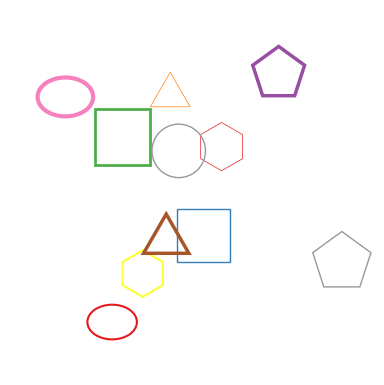[{"shape": "oval", "thickness": 1.5, "radius": 0.32, "center": [0.291, 0.164]}, {"shape": "hexagon", "thickness": 0.5, "radius": 0.31, "center": [0.576, 0.619]}, {"shape": "square", "thickness": 1, "radius": 0.34, "center": [0.527, 0.388]}, {"shape": "square", "thickness": 2, "radius": 0.36, "center": [0.318, 0.644]}, {"shape": "pentagon", "thickness": 2.5, "radius": 0.35, "center": [0.724, 0.809]}, {"shape": "triangle", "thickness": 0.5, "radius": 0.3, "center": [0.442, 0.752]}, {"shape": "hexagon", "thickness": 1.5, "radius": 0.3, "center": [0.371, 0.289]}, {"shape": "triangle", "thickness": 2.5, "radius": 0.34, "center": [0.432, 0.376]}, {"shape": "oval", "thickness": 3, "radius": 0.36, "center": [0.17, 0.748]}, {"shape": "circle", "thickness": 1, "radius": 0.35, "center": [0.464, 0.608]}, {"shape": "pentagon", "thickness": 1, "radius": 0.4, "center": [0.888, 0.319]}]